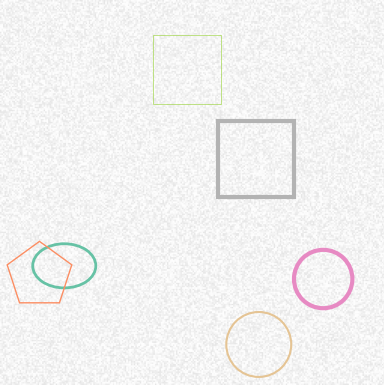[{"shape": "oval", "thickness": 2, "radius": 0.41, "center": [0.167, 0.31]}, {"shape": "pentagon", "thickness": 1, "radius": 0.44, "center": [0.103, 0.285]}, {"shape": "circle", "thickness": 3, "radius": 0.38, "center": [0.839, 0.275]}, {"shape": "square", "thickness": 0.5, "radius": 0.44, "center": [0.486, 0.82]}, {"shape": "circle", "thickness": 1.5, "radius": 0.42, "center": [0.672, 0.105]}, {"shape": "square", "thickness": 3, "radius": 0.49, "center": [0.666, 0.588]}]